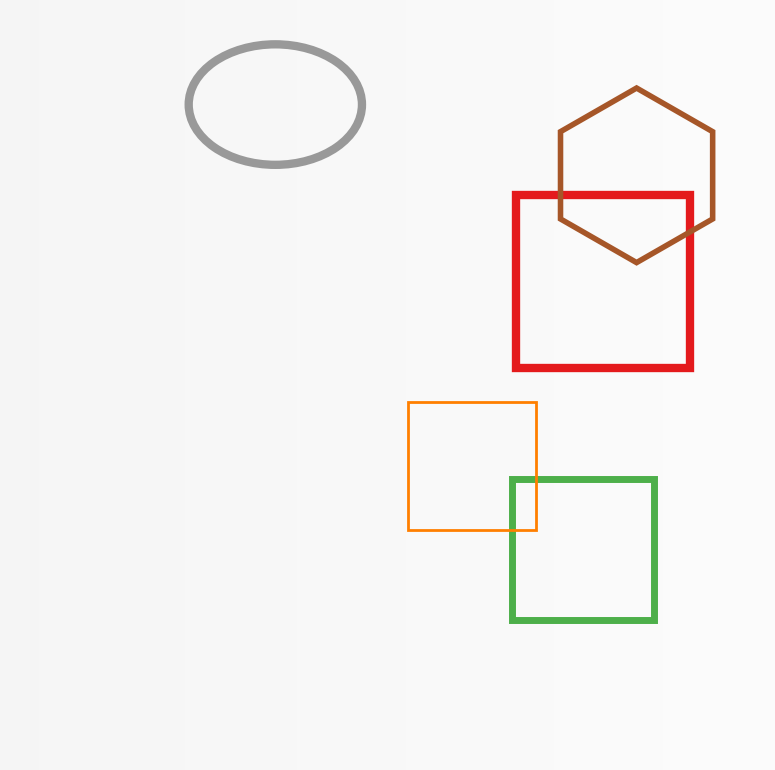[{"shape": "square", "thickness": 3, "radius": 0.56, "center": [0.778, 0.634]}, {"shape": "square", "thickness": 2.5, "radius": 0.46, "center": [0.752, 0.287]}, {"shape": "square", "thickness": 1, "radius": 0.41, "center": [0.609, 0.394]}, {"shape": "hexagon", "thickness": 2, "radius": 0.57, "center": [0.821, 0.772]}, {"shape": "oval", "thickness": 3, "radius": 0.56, "center": [0.355, 0.864]}]